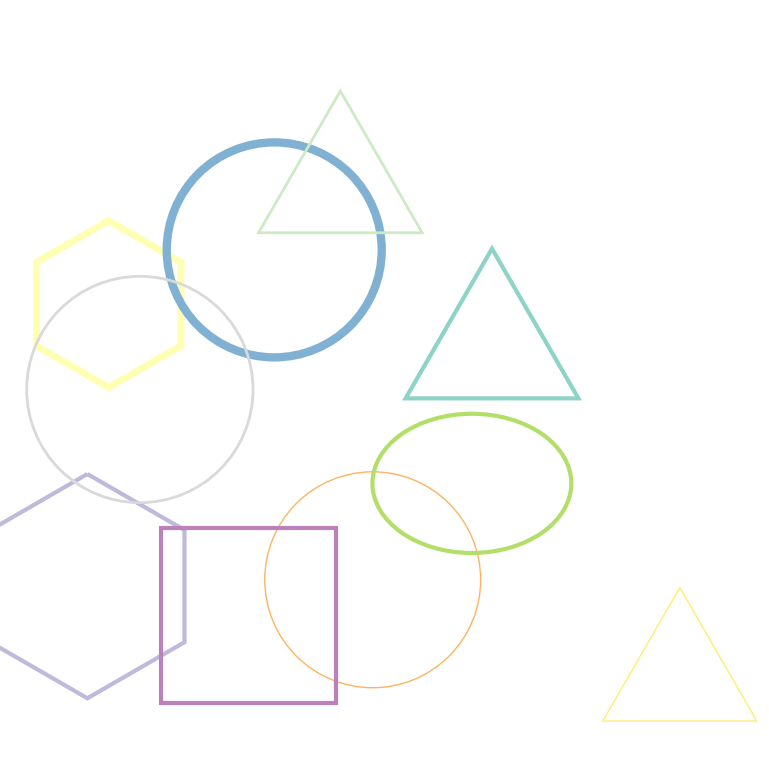[{"shape": "triangle", "thickness": 1.5, "radius": 0.65, "center": [0.639, 0.547]}, {"shape": "hexagon", "thickness": 2.5, "radius": 0.54, "center": [0.141, 0.605]}, {"shape": "hexagon", "thickness": 1.5, "radius": 0.73, "center": [0.113, 0.239]}, {"shape": "circle", "thickness": 3, "radius": 0.7, "center": [0.356, 0.675]}, {"shape": "circle", "thickness": 0.5, "radius": 0.7, "center": [0.484, 0.247]}, {"shape": "oval", "thickness": 1.5, "radius": 0.65, "center": [0.613, 0.372]}, {"shape": "circle", "thickness": 1, "radius": 0.73, "center": [0.182, 0.494]}, {"shape": "square", "thickness": 1.5, "radius": 0.57, "center": [0.323, 0.201]}, {"shape": "triangle", "thickness": 1, "radius": 0.61, "center": [0.442, 0.759]}, {"shape": "triangle", "thickness": 0.5, "radius": 0.58, "center": [0.883, 0.121]}]